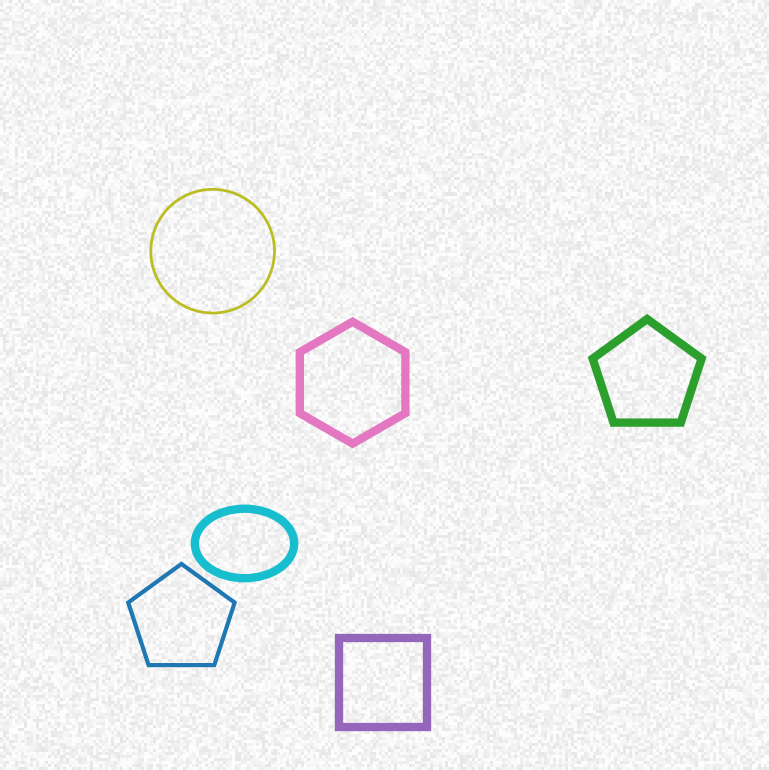[{"shape": "pentagon", "thickness": 1.5, "radius": 0.36, "center": [0.236, 0.195]}, {"shape": "pentagon", "thickness": 3, "radius": 0.37, "center": [0.84, 0.511]}, {"shape": "square", "thickness": 3, "radius": 0.29, "center": [0.497, 0.114]}, {"shape": "hexagon", "thickness": 3, "radius": 0.4, "center": [0.458, 0.503]}, {"shape": "circle", "thickness": 1, "radius": 0.4, "center": [0.276, 0.674]}, {"shape": "oval", "thickness": 3, "radius": 0.32, "center": [0.318, 0.294]}]